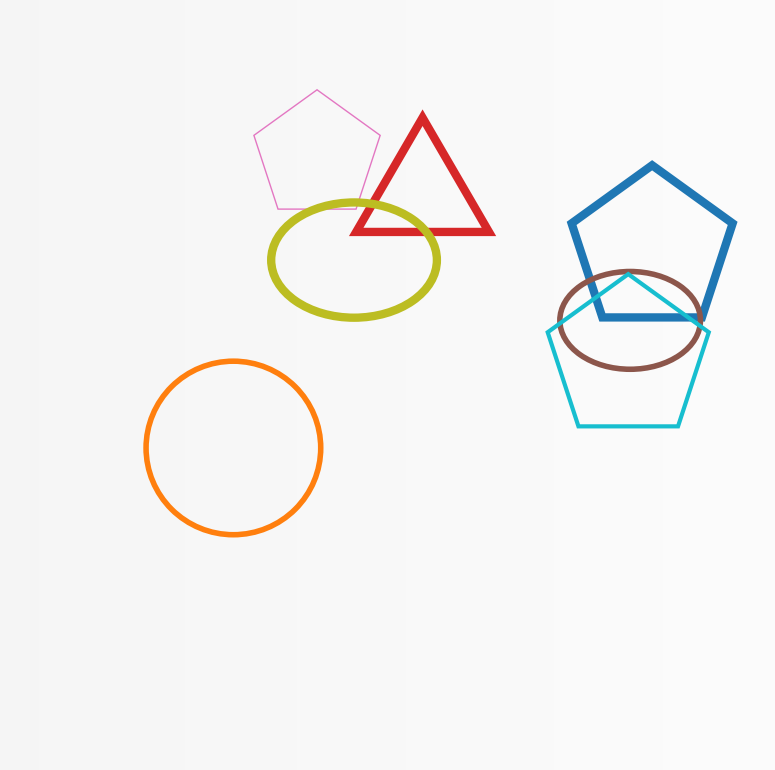[{"shape": "pentagon", "thickness": 3, "radius": 0.55, "center": [0.841, 0.676]}, {"shape": "circle", "thickness": 2, "radius": 0.56, "center": [0.301, 0.418]}, {"shape": "triangle", "thickness": 3, "radius": 0.49, "center": [0.545, 0.748]}, {"shape": "oval", "thickness": 2, "radius": 0.45, "center": [0.813, 0.584]}, {"shape": "pentagon", "thickness": 0.5, "radius": 0.43, "center": [0.409, 0.798]}, {"shape": "oval", "thickness": 3, "radius": 0.53, "center": [0.457, 0.662]}, {"shape": "pentagon", "thickness": 1.5, "radius": 0.55, "center": [0.811, 0.535]}]